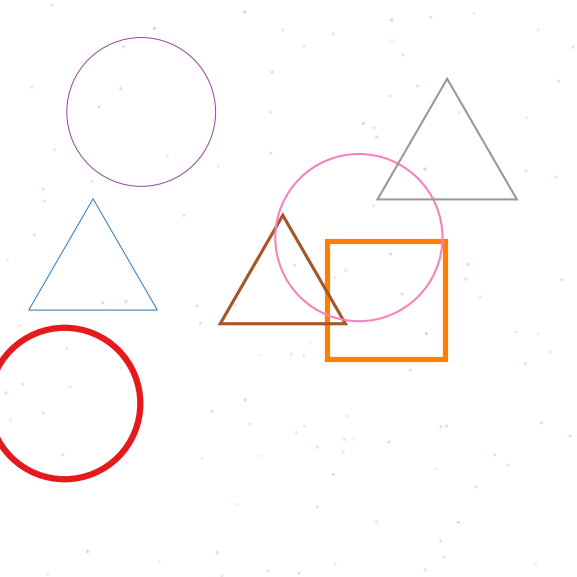[{"shape": "circle", "thickness": 3, "radius": 0.66, "center": [0.112, 0.3]}, {"shape": "triangle", "thickness": 0.5, "radius": 0.64, "center": [0.161, 0.526]}, {"shape": "circle", "thickness": 0.5, "radius": 0.64, "center": [0.245, 0.805]}, {"shape": "square", "thickness": 2.5, "radius": 0.51, "center": [0.669, 0.479]}, {"shape": "triangle", "thickness": 1.5, "radius": 0.63, "center": [0.49, 0.501]}, {"shape": "circle", "thickness": 1, "radius": 0.72, "center": [0.621, 0.588]}, {"shape": "triangle", "thickness": 1, "radius": 0.7, "center": [0.774, 0.723]}]